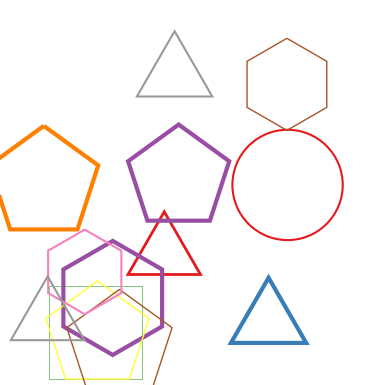[{"shape": "triangle", "thickness": 2, "radius": 0.54, "center": [0.427, 0.341]}, {"shape": "circle", "thickness": 1.5, "radius": 0.72, "center": [0.747, 0.52]}, {"shape": "triangle", "thickness": 3, "radius": 0.56, "center": [0.698, 0.166]}, {"shape": "square", "thickness": 0.5, "radius": 0.61, "center": [0.248, 0.136]}, {"shape": "hexagon", "thickness": 3, "radius": 0.74, "center": [0.293, 0.226]}, {"shape": "pentagon", "thickness": 3, "radius": 0.69, "center": [0.464, 0.538]}, {"shape": "pentagon", "thickness": 3, "radius": 0.74, "center": [0.114, 0.524]}, {"shape": "pentagon", "thickness": 1, "radius": 0.7, "center": [0.253, 0.129]}, {"shape": "hexagon", "thickness": 1, "radius": 0.6, "center": [0.745, 0.781]}, {"shape": "pentagon", "thickness": 1, "radius": 0.72, "center": [0.31, 0.104]}, {"shape": "hexagon", "thickness": 1.5, "radius": 0.55, "center": [0.22, 0.294]}, {"shape": "triangle", "thickness": 1.5, "radius": 0.55, "center": [0.124, 0.172]}, {"shape": "triangle", "thickness": 1.5, "radius": 0.57, "center": [0.453, 0.806]}]